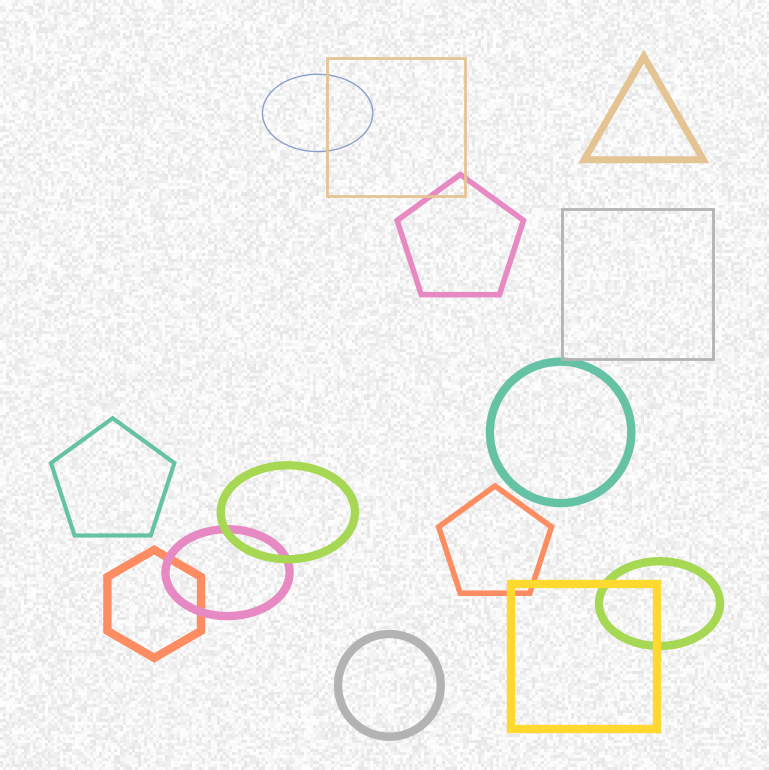[{"shape": "pentagon", "thickness": 1.5, "radius": 0.42, "center": [0.146, 0.373]}, {"shape": "circle", "thickness": 3, "radius": 0.46, "center": [0.728, 0.438]}, {"shape": "pentagon", "thickness": 2, "radius": 0.39, "center": [0.643, 0.292]}, {"shape": "hexagon", "thickness": 3, "radius": 0.35, "center": [0.2, 0.216]}, {"shape": "oval", "thickness": 0.5, "radius": 0.36, "center": [0.412, 0.853]}, {"shape": "pentagon", "thickness": 2, "radius": 0.43, "center": [0.598, 0.687]}, {"shape": "oval", "thickness": 3, "radius": 0.4, "center": [0.296, 0.256]}, {"shape": "oval", "thickness": 3, "radius": 0.39, "center": [0.856, 0.216]}, {"shape": "oval", "thickness": 3, "radius": 0.44, "center": [0.374, 0.335]}, {"shape": "square", "thickness": 3, "radius": 0.47, "center": [0.758, 0.147]}, {"shape": "square", "thickness": 1, "radius": 0.45, "center": [0.514, 0.835]}, {"shape": "triangle", "thickness": 2.5, "radius": 0.45, "center": [0.836, 0.837]}, {"shape": "square", "thickness": 1, "radius": 0.49, "center": [0.828, 0.631]}, {"shape": "circle", "thickness": 3, "radius": 0.33, "center": [0.506, 0.11]}]